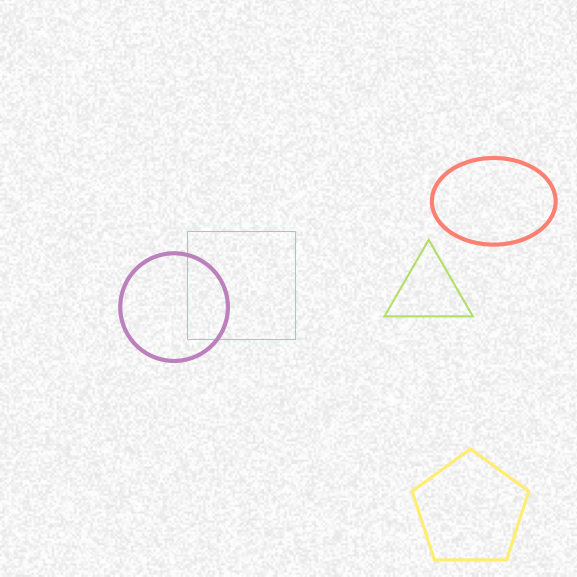[{"shape": "square", "thickness": 0.5, "radius": 0.47, "center": [0.418, 0.505]}, {"shape": "oval", "thickness": 2, "radius": 0.54, "center": [0.855, 0.651]}, {"shape": "triangle", "thickness": 1, "radius": 0.44, "center": [0.742, 0.496]}, {"shape": "circle", "thickness": 2, "radius": 0.47, "center": [0.301, 0.467]}, {"shape": "pentagon", "thickness": 1.5, "radius": 0.53, "center": [0.815, 0.116]}]